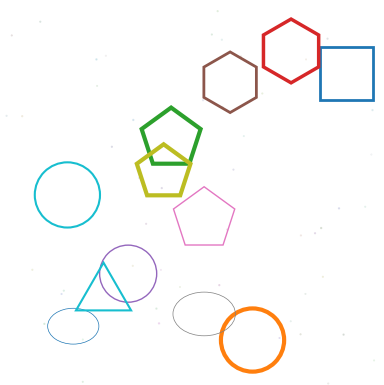[{"shape": "oval", "thickness": 0.5, "radius": 0.33, "center": [0.19, 0.153]}, {"shape": "square", "thickness": 2, "radius": 0.35, "center": [0.9, 0.809]}, {"shape": "circle", "thickness": 3, "radius": 0.41, "center": [0.656, 0.117]}, {"shape": "pentagon", "thickness": 3, "radius": 0.4, "center": [0.444, 0.64]}, {"shape": "hexagon", "thickness": 2.5, "radius": 0.41, "center": [0.756, 0.868]}, {"shape": "circle", "thickness": 1, "radius": 0.37, "center": [0.333, 0.289]}, {"shape": "hexagon", "thickness": 2, "radius": 0.39, "center": [0.598, 0.786]}, {"shape": "pentagon", "thickness": 1, "radius": 0.42, "center": [0.53, 0.431]}, {"shape": "oval", "thickness": 0.5, "radius": 0.41, "center": [0.53, 0.185]}, {"shape": "pentagon", "thickness": 3, "radius": 0.37, "center": [0.425, 0.552]}, {"shape": "triangle", "thickness": 1.5, "radius": 0.41, "center": [0.269, 0.235]}, {"shape": "circle", "thickness": 1.5, "radius": 0.42, "center": [0.175, 0.494]}]